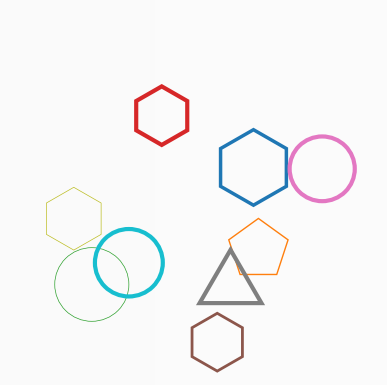[{"shape": "hexagon", "thickness": 2.5, "radius": 0.49, "center": [0.654, 0.565]}, {"shape": "pentagon", "thickness": 1, "radius": 0.4, "center": [0.667, 0.352]}, {"shape": "circle", "thickness": 0.5, "radius": 0.48, "center": [0.237, 0.261]}, {"shape": "hexagon", "thickness": 3, "radius": 0.38, "center": [0.417, 0.7]}, {"shape": "hexagon", "thickness": 2, "radius": 0.38, "center": [0.561, 0.111]}, {"shape": "circle", "thickness": 3, "radius": 0.42, "center": [0.831, 0.562]}, {"shape": "triangle", "thickness": 3, "radius": 0.46, "center": [0.595, 0.259]}, {"shape": "hexagon", "thickness": 0.5, "radius": 0.41, "center": [0.19, 0.432]}, {"shape": "circle", "thickness": 3, "radius": 0.44, "center": [0.333, 0.318]}]